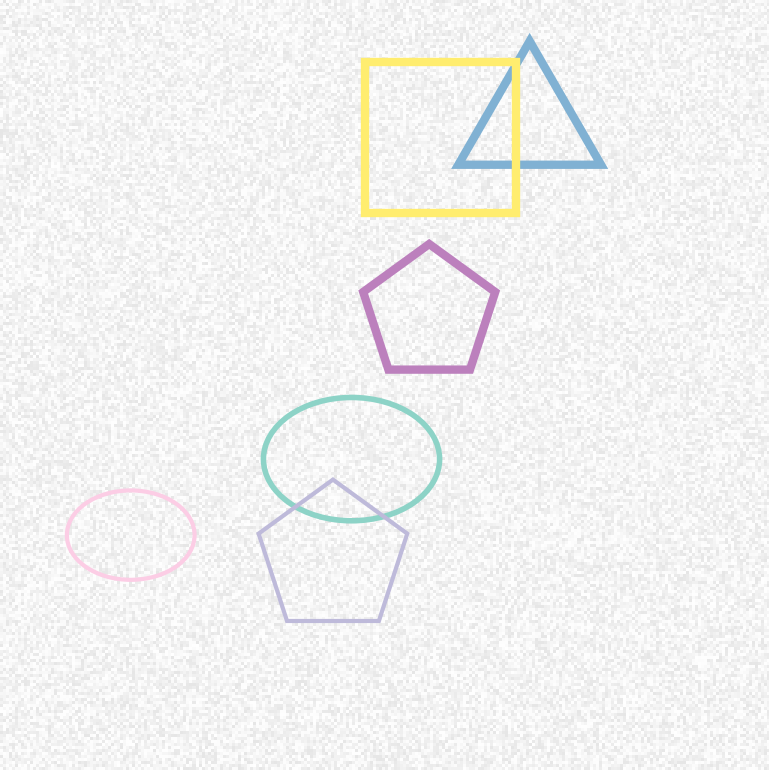[{"shape": "oval", "thickness": 2, "radius": 0.57, "center": [0.457, 0.404]}, {"shape": "pentagon", "thickness": 1.5, "radius": 0.51, "center": [0.432, 0.276]}, {"shape": "triangle", "thickness": 3, "radius": 0.54, "center": [0.688, 0.84]}, {"shape": "oval", "thickness": 1.5, "radius": 0.41, "center": [0.17, 0.305]}, {"shape": "pentagon", "thickness": 3, "radius": 0.45, "center": [0.557, 0.593]}, {"shape": "square", "thickness": 3, "radius": 0.49, "center": [0.572, 0.822]}]